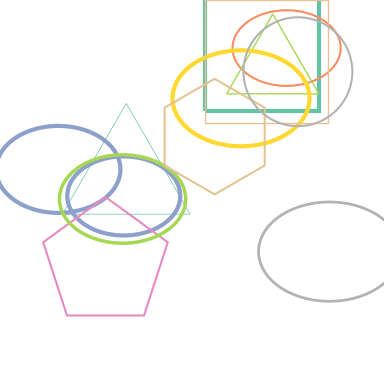[{"shape": "square", "thickness": 3, "radius": 0.74, "center": [0.68, 0.86]}, {"shape": "triangle", "thickness": 0.5, "radius": 0.96, "center": [0.328, 0.54]}, {"shape": "oval", "thickness": 1.5, "radius": 0.7, "center": [0.744, 0.875]}, {"shape": "oval", "thickness": 3, "radius": 0.73, "center": [0.321, 0.491]}, {"shape": "oval", "thickness": 3, "radius": 0.81, "center": [0.151, 0.56]}, {"shape": "pentagon", "thickness": 1.5, "radius": 0.85, "center": [0.274, 0.318]}, {"shape": "oval", "thickness": 2.5, "radius": 0.82, "center": [0.318, 0.483]}, {"shape": "triangle", "thickness": 1, "radius": 0.69, "center": [0.709, 0.825]}, {"shape": "oval", "thickness": 3, "radius": 0.89, "center": [0.626, 0.745]}, {"shape": "hexagon", "thickness": 1.5, "radius": 0.75, "center": [0.558, 0.645]}, {"shape": "square", "thickness": 1, "radius": 0.8, "center": [0.692, 0.841]}, {"shape": "circle", "thickness": 1.5, "radius": 0.71, "center": [0.774, 0.814]}, {"shape": "oval", "thickness": 2, "radius": 0.92, "center": [0.856, 0.346]}]